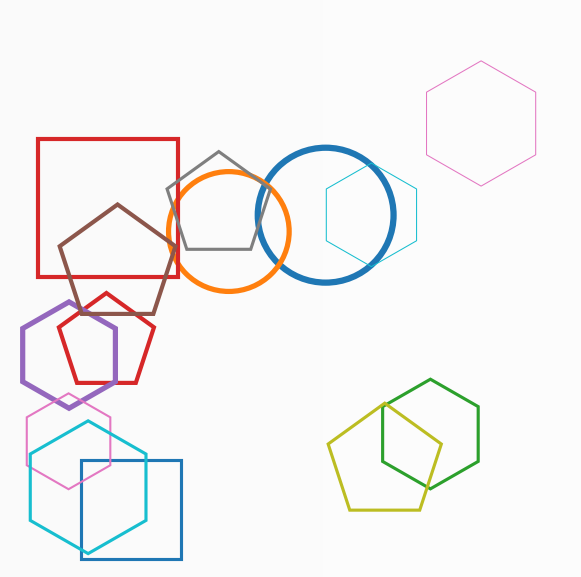[{"shape": "circle", "thickness": 3, "radius": 0.58, "center": [0.56, 0.627]}, {"shape": "square", "thickness": 1.5, "radius": 0.43, "center": [0.226, 0.117]}, {"shape": "circle", "thickness": 2.5, "radius": 0.52, "center": [0.394, 0.598]}, {"shape": "hexagon", "thickness": 1.5, "radius": 0.47, "center": [0.74, 0.248]}, {"shape": "pentagon", "thickness": 2, "radius": 0.43, "center": [0.183, 0.406]}, {"shape": "square", "thickness": 2, "radius": 0.6, "center": [0.186, 0.639]}, {"shape": "hexagon", "thickness": 2.5, "radius": 0.46, "center": [0.119, 0.384]}, {"shape": "pentagon", "thickness": 2, "radius": 0.52, "center": [0.202, 0.54]}, {"shape": "hexagon", "thickness": 0.5, "radius": 0.54, "center": [0.828, 0.785]}, {"shape": "hexagon", "thickness": 1, "radius": 0.41, "center": [0.118, 0.235]}, {"shape": "pentagon", "thickness": 1.5, "radius": 0.47, "center": [0.376, 0.643]}, {"shape": "pentagon", "thickness": 1.5, "radius": 0.51, "center": [0.662, 0.199]}, {"shape": "hexagon", "thickness": 0.5, "radius": 0.45, "center": [0.639, 0.627]}, {"shape": "hexagon", "thickness": 1.5, "radius": 0.57, "center": [0.152, 0.155]}]